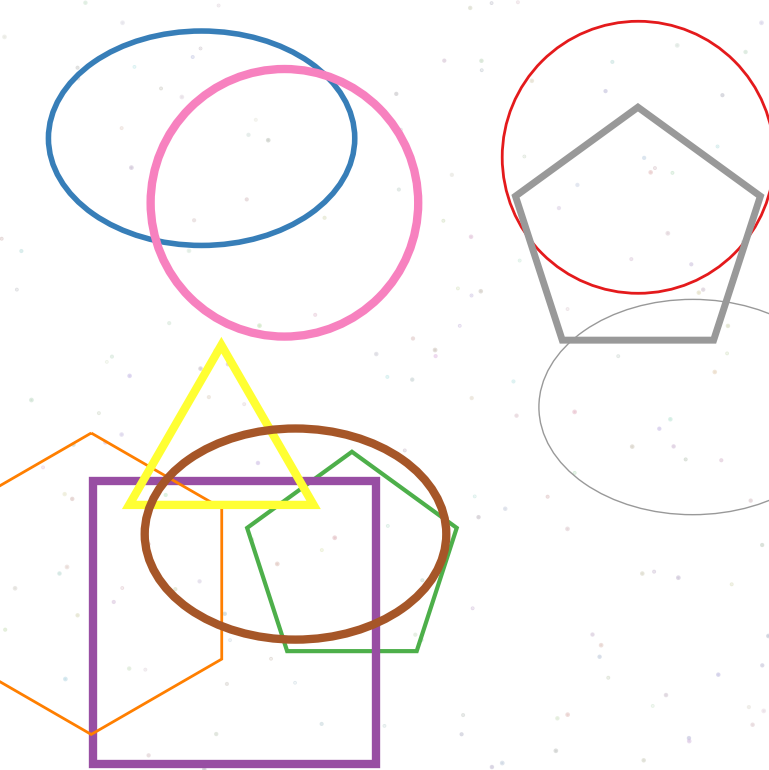[{"shape": "circle", "thickness": 1, "radius": 0.88, "center": [0.829, 0.796]}, {"shape": "oval", "thickness": 2, "radius": 0.99, "center": [0.262, 0.82]}, {"shape": "pentagon", "thickness": 1.5, "radius": 0.72, "center": [0.457, 0.27]}, {"shape": "square", "thickness": 3, "radius": 0.92, "center": [0.305, 0.191]}, {"shape": "hexagon", "thickness": 1, "radius": 0.98, "center": [0.118, 0.242]}, {"shape": "triangle", "thickness": 3, "radius": 0.69, "center": [0.287, 0.413]}, {"shape": "oval", "thickness": 3, "radius": 0.98, "center": [0.384, 0.306]}, {"shape": "circle", "thickness": 3, "radius": 0.87, "center": [0.369, 0.737]}, {"shape": "oval", "thickness": 0.5, "radius": 1.0, "center": [0.9, 0.471]}, {"shape": "pentagon", "thickness": 2.5, "radius": 0.84, "center": [0.828, 0.694]}]